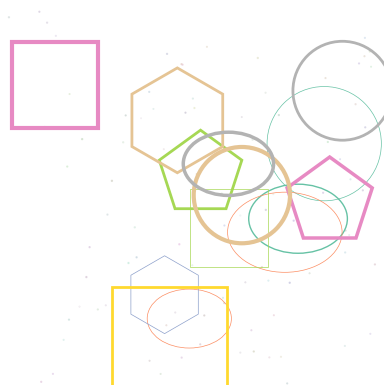[{"shape": "oval", "thickness": 1, "radius": 0.64, "center": [0.774, 0.432]}, {"shape": "circle", "thickness": 0.5, "radius": 0.74, "center": [0.842, 0.627]}, {"shape": "oval", "thickness": 0.5, "radius": 0.74, "center": [0.74, 0.397]}, {"shape": "oval", "thickness": 0.5, "radius": 0.55, "center": [0.492, 0.173]}, {"shape": "hexagon", "thickness": 0.5, "radius": 0.51, "center": [0.428, 0.235]}, {"shape": "square", "thickness": 3, "radius": 0.56, "center": [0.143, 0.778]}, {"shape": "pentagon", "thickness": 2.5, "radius": 0.58, "center": [0.856, 0.476]}, {"shape": "square", "thickness": 0.5, "radius": 0.51, "center": [0.595, 0.407]}, {"shape": "pentagon", "thickness": 2, "radius": 0.56, "center": [0.521, 0.549]}, {"shape": "square", "thickness": 2, "radius": 0.75, "center": [0.44, 0.104]}, {"shape": "hexagon", "thickness": 2, "radius": 0.68, "center": [0.461, 0.687]}, {"shape": "circle", "thickness": 3, "radius": 0.63, "center": [0.628, 0.493]}, {"shape": "oval", "thickness": 2.5, "radius": 0.59, "center": [0.593, 0.575]}, {"shape": "circle", "thickness": 2, "radius": 0.64, "center": [0.889, 0.764]}]